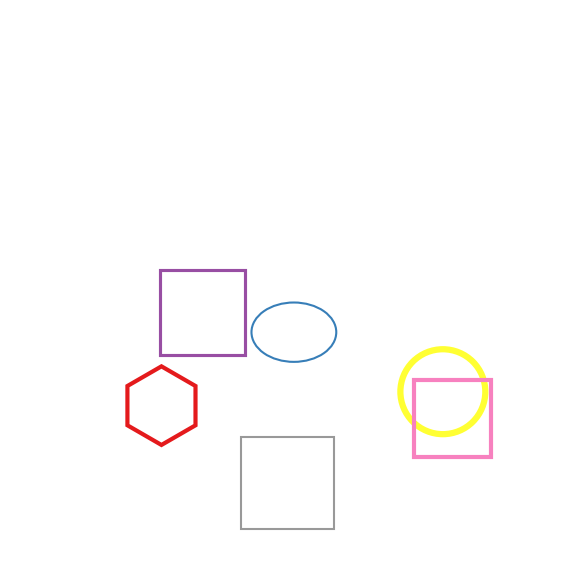[{"shape": "hexagon", "thickness": 2, "radius": 0.34, "center": [0.28, 0.297]}, {"shape": "oval", "thickness": 1, "radius": 0.37, "center": [0.509, 0.424]}, {"shape": "square", "thickness": 1.5, "radius": 0.37, "center": [0.351, 0.457]}, {"shape": "circle", "thickness": 3, "radius": 0.37, "center": [0.767, 0.321]}, {"shape": "square", "thickness": 2, "radius": 0.33, "center": [0.783, 0.275]}, {"shape": "square", "thickness": 1, "radius": 0.4, "center": [0.499, 0.163]}]